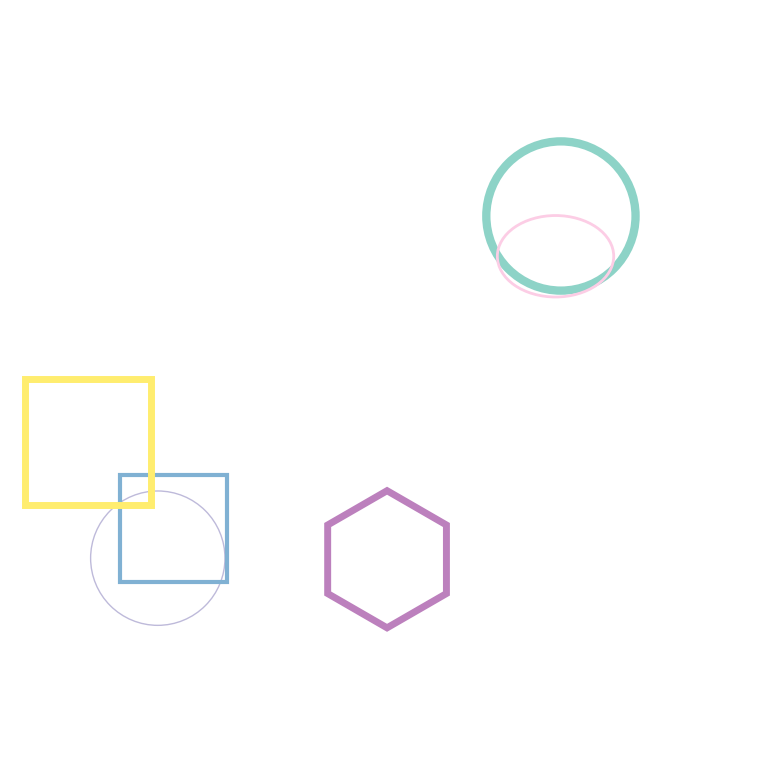[{"shape": "circle", "thickness": 3, "radius": 0.48, "center": [0.728, 0.719]}, {"shape": "circle", "thickness": 0.5, "radius": 0.44, "center": [0.205, 0.275]}, {"shape": "square", "thickness": 1.5, "radius": 0.35, "center": [0.225, 0.314]}, {"shape": "oval", "thickness": 1, "radius": 0.38, "center": [0.721, 0.667]}, {"shape": "hexagon", "thickness": 2.5, "radius": 0.45, "center": [0.503, 0.274]}, {"shape": "square", "thickness": 2.5, "radius": 0.41, "center": [0.115, 0.426]}]